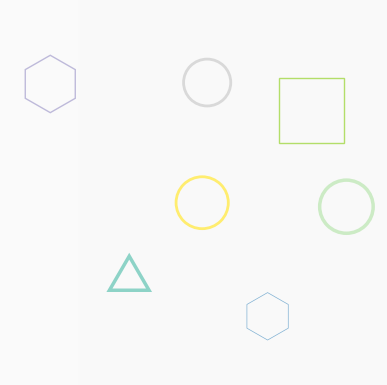[{"shape": "triangle", "thickness": 2.5, "radius": 0.29, "center": [0.334, 0.276]}, {"shape": "hexagon", "thickness": 1, "radius": 0.37, "center": [0.13, 0.782]}, {"shape": "hexagon", "thickness": 0.5, "radius": 0.31, "center": [0.691, 0.178]}, {"shape": "square", "thickness": 1, "radius": 0.42, "center": [0.803, 0.713]}, {"shape": "circle", "thickness": 2, "radius": 0.3, "center": [0.535, 0.786]}, {"shape": "circle", "thickness": 2.5, "radius": 0.35, "center": [0.894, 0.463]}, {"shape": "circle", "thickness": 2, "radius": 0.34, "center": [0.522, 0.473]}]